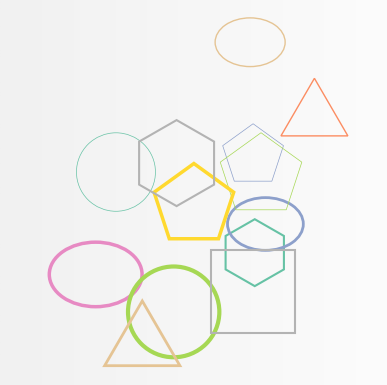[{"shape": "hexagon", "thickness": 1.5, "radius": 0.43, "center": [0.657, 0.344]}, {"shape": "circle", "thickness": 0.5, "radius": 0.51, "center": [0.299, 0.553]}, {"shape": "triangle", "thickness": 1, "radius": 0.5, "center": [0.811, 0.697]}, {"shape": "pentagon", "thickness": 0.5, "radius": 0.41, "center": [0.653, 0.596]}, {"shape": "oval", "thickness": 2, "radius": 0.49, "center": [0.685, 0.418]}, {"shape": "oval", "thickness": 2.5, "radius": 0.6, "center": [0.247, 0.287]}, {"shape": "pentagon", "thickness": 0.5, "radius": 0.55, "center": [0.674, 0.545]}, {"shape": "circle", "thickness": 3, "radius": 0.59, "center": [0.448, 0.19]}, {"shape": "pentagon", "thickness": 2.5, "radius": 0.54, "center": [0.5, 0.467]}, {"shape": "triangle", "thickness": 2, "radius": 0.56, "center": [0.367, 0.106]}, {"shape": "oval", "thickness": 1, "radius": 0.45, "center": [0.646, 0.89]}, {"shape": "hexagon", "thickness": 1.5, "radius": 0.56, "center": [0.456, 0.576]}, {"shape": "square", "thickness": 1.5, "radius": 0.54, "center": [0.653, 0.244]}]